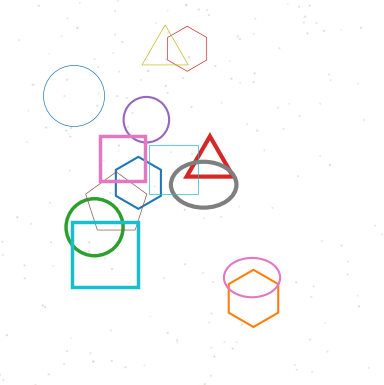[{"shape": "hexagon", "thickness": 1.5, "radius": 0.34, "center": [0.359, 0.525]}, {"shape": "circle", "thickness": 0.5, "radius": 0.4, "center": [0.192, 0.751]}, {"shape": "hexagon", "thickness": 1.5, "radius": 0.37, "center": [0.658, 0.225]}, {"shape": "circle", "thickness": 2.5, "radius": 0.37, "center": [0.246, 0.41]}, {"shape": "hexagon", "thickness": 0.5, "radius": 0.29, "center": [0.486, 0.873]}, {"shape": "triangle", "thickness": 3, "radius": 0.35, "center": [0.545, 0.576]}, {"shape": "circle", "thickness": 1.5, "radius": 0.3, "center": [0.38, 0.689]}, {"shape": "pentagon", "thickness": 0.5, "radius": 0.42, "center": [0.302, 0.47]}, {"shape": "square", "thickness": 2.5, "radius": 0.29, "center": [0.318, 0.588]}, {"shape": "oval", "thickness": 1.5, "radius": 0.37, "center": [0.655, 0.279]}, {"shape": "oval", "thickness": 3, "radius": 0.43, "center": [0.529, 0.52]}, {"shape": "triangle", "thickness": 0.5, "radius": 0.35, "center": [0.429, 0.866]}, {"shape": "square", "thickness": 0.5, "radius": 0.31, "center": [0.451, 0.56]}, {"shape": "square", "thickness": 2.5, "radius": 0.42, "center": [0.273, 0.338]}]